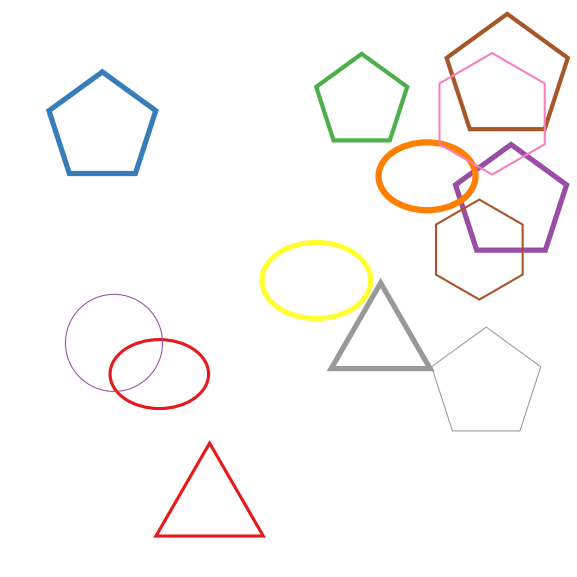[{"shape": "triangle", "thickness": 1.5, "radius": 0.54, "center": [0.363, 0.125]}, {"shape": "oval", "thickness": 1.5, "radius": 0.43, "center": [0.276, 0.351]}, {"shape": "pentagon", "thickness": 2.5, "radius": 0.49, "center": [0.177, 0.777]}, {"shape": "pentagon", "thickness": 2, "radius": 0.41, "center": [0.626, 0.823]}, {"shape": "pentagon", "thickness": 2.5, "radius": 0.51, "center": [0.885, 0.648]}, {"shape": "circle", "thickness": 0.5, "radius": 0.42, "center": [0.197, 0.405]}, {"shape": "oval", "thickness": 3, "radius": 0.42, "center": [0.739, 0.694]}, {"shape": "oval", "thickness": 2.5, "radius": 0.47, "center": [0.548, 0.513]}, {"shape": "pentagon", "thickness": 2, "radius": 0.55, "center": [0.878, 0.865]}, {"shape": "hexagon", "thickness": 1, "radius": 0.43, "center": [0.83, 0.567]}, {"shape": "hexagon", "thickness": 1, "radius": 0.53, "center": [0.852, 0.802]}, {"shape": "pentagon", "thickness": 0.5, "radius": 0.5, "center": [0.842, 0.333]}, {"shape": "triangle", "thickness": 2.5, "radius": 0.49, "center": [0.659, 0.41]}]